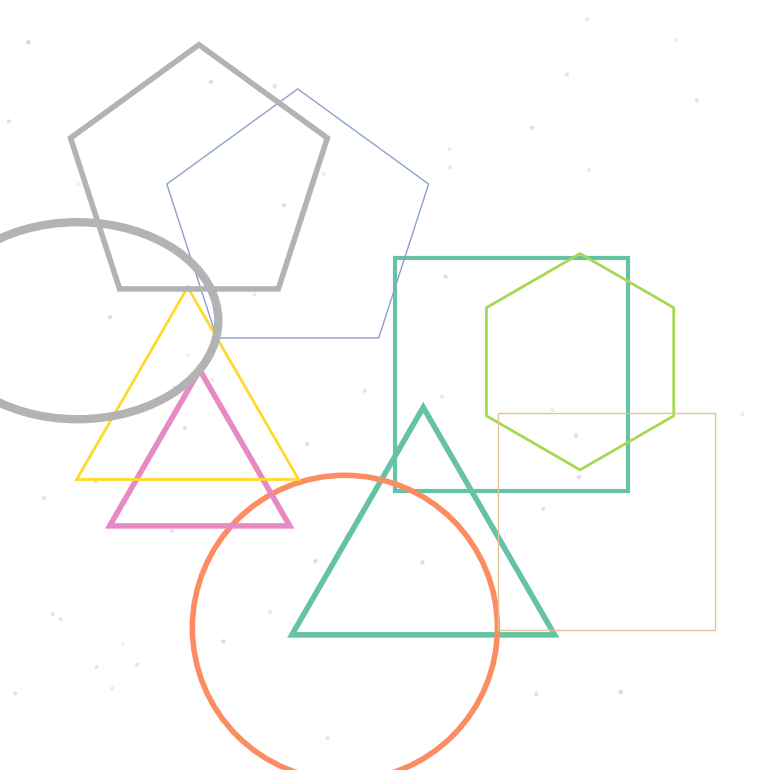[{"shape": "triangle", "thickness": 2, "radius": 0.98, "center": [0.55, 0.274]}, {"shape": "square", "thickness": 1.5, "radius": 0.76, "center": [0.664, 0.514]}, {"shape": "circle", "thickness": 2, "radius": 0.99, "center": [0.448, 0.185]}, {"shape": "pentagon", "thickness": 0.5, "radius": 0.89, "center": [0.387, 0.706]}, {"shape": "triangle", "thickness": 2, "radius": 0.68, "center": [0.259, 0.385]}, {"shape": "hexagon", "thickness": 1, "radius": 0.7, "center": [0.753, 0.53]}, {"shape": "triangle", "thickness": 1, "radius": 0.83, "center": [0.244, 0.461]}, {"shape": "square", "thickness": 0.5, "radius": 0.71, "center": [0.788, 0.323]}, {"shape": "oval", "thickness": 3, "radius": 0.91, "center": [0.101, 0.583]}, {"shape": "pentagon", "thickness": 2, "radius": 0.88, "center": [0.258, 0.767]}]